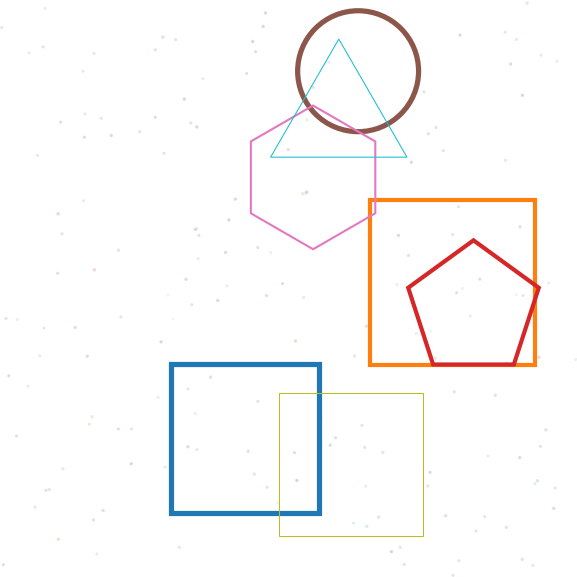[{"shape": "square", "thickness": 2.5, "radius": 0.64, "center": [0.424, 0.239]}, {"shape": "square", "thickness": 2, "radius": 0.71, "center": [0.784, 0.51]}, {"shape": "pentagon", "thickness": 2, "radius": 0.59, "center": [0.82, 0.464]}, {"shape": "circle", "thickness": 2.5, "radius": 0.52, "center": [0.62, 0.876]}, {"shape": "hexagon", "thickness": 1, "radius": 0.62, "center": [0.542, 0.692]}, {"shape": "square", "thickness": 0.5, "radius": 0.62, "center": [0.607, 0.195]}, {"shape": "triangle", "thickness": 0.5, "radius": 0.68, "center": [0.587, 0.795]}]